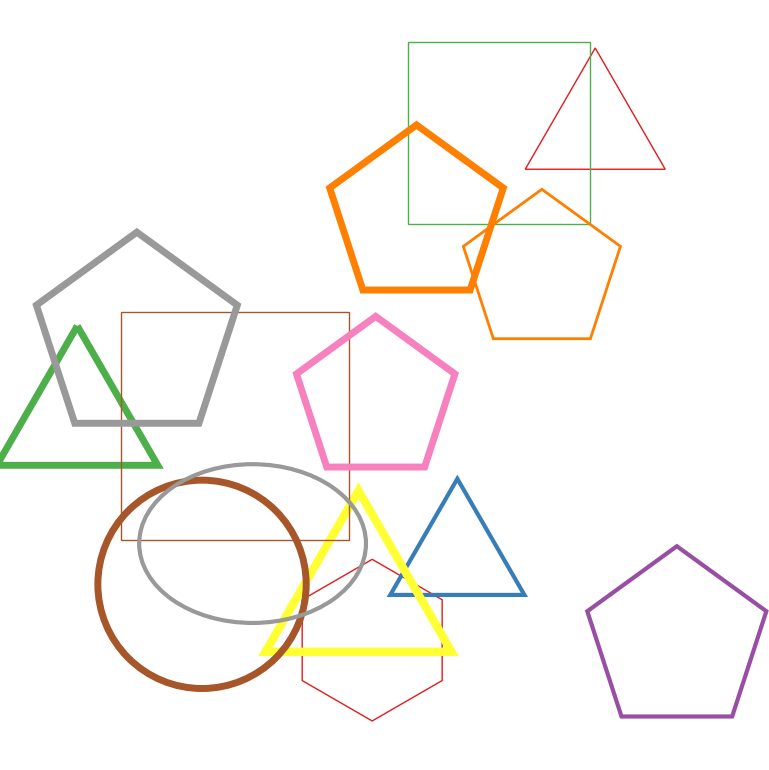[{"shape": "hexagon", "thickness": 0.5, "radius": 0.52, "center": [0.483, 0.169]}, {"shape": "triangle", "thickness": 0.5, "radius": 0.52, "center": [0.773, 0.833]}, {"shape": "triangle", "thickness": 1.5, "radius": 0.5, "center": [0.594, 0.278]}, {"shape": "square", "thickness": 0.5, "radius": 0.59, "center": [0.648, 0.827]}, {"shape": "triangle", "thickness": 2.5, "radius": 0.6, "center": [0.1, 0.456]}, {"shape": "pentagon", "thickness": 1.5, "radius": 0.61, "center": [0.879, 0.168]}, {"shape": "pentagon", "thickness": 2.5, "radius": 0.59, "center": [0.541, 0.719]}, {"shape": "pentagon", "thickness": 1, "radius": 0.54, "center": [0.704, 0.647]}, {"shape": "triangle", "thickness": 3, "radius": 0.7, "center": [0.466, 0.223]}, {"shape": "circle", "thickness": 2.5, "radius": 0.68, "center": [0.262, 0.241]}, {"shape": "square", "thickness": 0.5, "radius": 0.74, "center": [0.305, 0.447]}, {"shape": "pentagon", "thickness": 2.5, "radius": 0.54, "center": [0.488, 0.481]}, {"shape": "pentagon", "thickness": 2.5, "radius": 0.69, "center": [0.178, 0.561]}, {"shape": "oval", "thickness": 1.5, "radius": 0.74, "center": [0.328, 0.294]}]